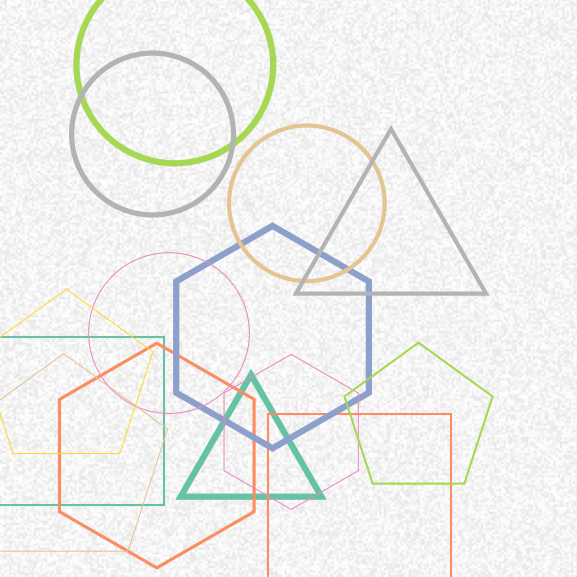[{"shape": "triangle", "thickness": 3, "radius": 0.7, "center": [0.435, 0.209]}, {"shape": "square", "thickness": 1, "radius": 0.72, "center": [0.14, 0.27]}, {"shape": "square", "thickness": 1, "radius": 0.79, "center": [0.622, 0.125]}, {"shape": "hexagon", "thickness": 1.5, "radius": 0.97, "center": [0.272, 0.21]}, {"shape": "hexagon", "thickness": 3, "radius": 0.96, "center": [0.472, 0.415]}, {"shape": "hexagon", "thickness": 0.5, "radius": 0.67, "center": [0.504, 0.251]}, {"shape": "circle", "thickness": 0.5, "radius": 0.7, "center": [0.293, 0.422]}, {"shape": "pentagon", "thickness": 1, "radius": 0.67, "center": [0.725, 0.271]}, {"shape": "circle", "thickness": 3, "radius": 0.85, "center": [0.303, 0.887]}, {"shape": "pentagon", "thickness": 0.5, "radius": 0.79, "center": [0.115, 0.341]}, {"shape": "pentagon", "thickness": 0.5, "radius": 0.95, "center": [0.11, 0.198]}, {"shape": "circle", "thickness": 2, "radius": 0.67, "center": [0.531, 0.647]}, {"shape": "circle", "thickness": 2.5, "radius": 0.7, "center": [0.264, 0.767]}, {"shape": "triangle", "thickness": 2, "radius": 0.95, "center": [0.677, 0.586]}]